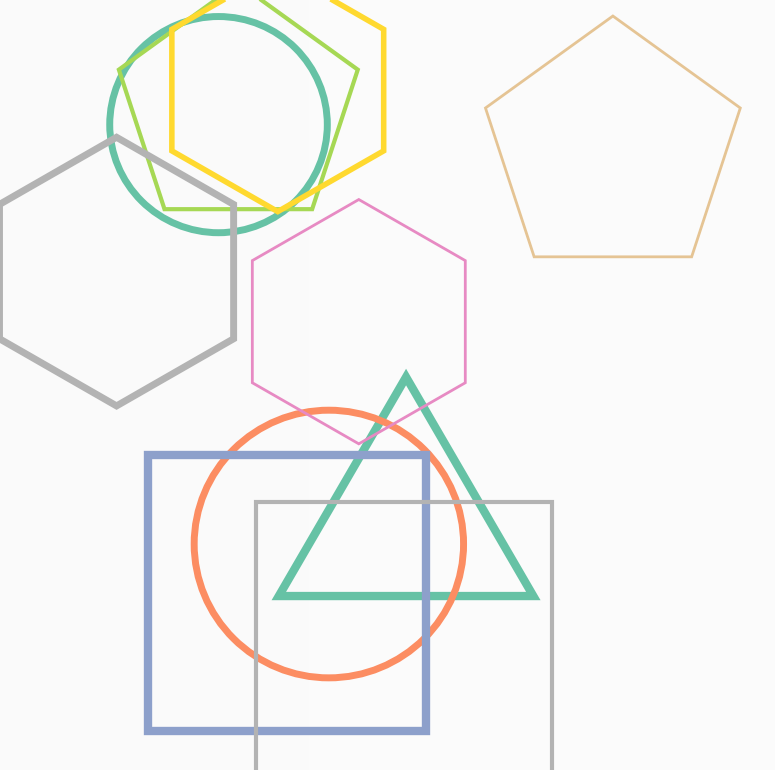[{"shape": "triangle", "thickness": 3, "radius": 0.95, "center": [0.524, 0.321]}, {"shape": "circle", "thickness": 2.5, "radius": 0.7, "center": [0.282, 0.838]}, {"shape": "circle", "thickness": 2.5, "radius": 0.87, "center": [0.424, 0.293]}, {"shape": "square", "thickness": 3, "radius": 0.9, "center": [0.371, 0.23]}, {"shape": "hexagon", "thickness": 1, "radius": 0.79, "center": [0.463, 0.582]}, {"shape": "pentagon", "thickness": 1.5, "radius": 0.81, "center": [0.308, 0.859]}, {"shape": "hexagon", "thickness": 2, "radius": 0.79, "center": [0.358, 0.883]}, {"shape": "pentagon", "thickness": 1, "radius": 0.86, "center": [0.791, 0.806]}, {"shape": "square", "thickness": 1.5, "radius": 0.96, "center": [0.522, 0.157]}, {"shape": "hexagon", "thickness": 2.5, "radius": 0.87, "center": [0.15, 0.647]}]